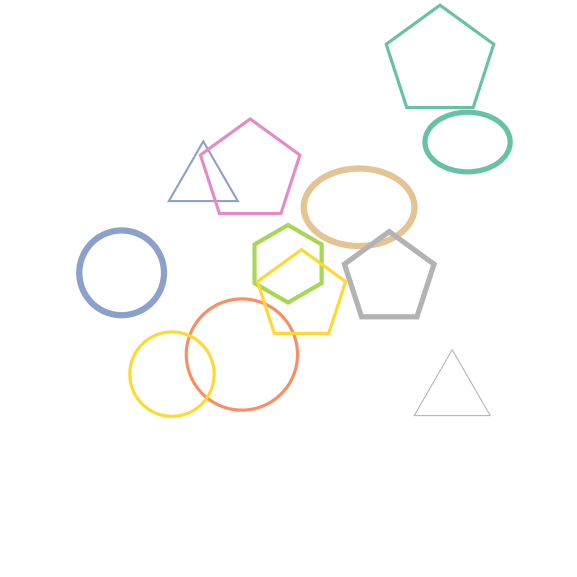[{"shape": "oval", "thickness": 2.5, "radius": 0.37, "center": [0.81, 0.753]}, {"shape": "pentagon", "thickness": 1.5, "radius": 0.49, "center": [0.762, 0.892]}, {"shape": "circle", "thickness": 1.5, "radius": 0.48, "center": [0.419, 0.385]}, {"shape": "triangle", "thickness": 1, "radius": 0.34, "center": [0.352, 0.685]}, {"shape": "circle", "thickness": 3, "radius": 0.37, "center": [0.211, 0.527]}, {"shape": "pentagon", "thickness": 1.5, "radius": 0.45, "center": [0.433, 0.703]}, {"shape": "hexagon", "thickness": 2, "radius": 0.34, "center": [0.499, 0.542]}, {"shape": "circle", "thickness": 1.5, "radius": 0.37, "center": [0.298, 0.351]}, {"shape": "pentagon", "thickness": 1.5, "radius": 0.4, "center": [0.522, 0.487]}, {"shape": "oval", "thickness": 3, "radius": 0.48, "center": [0.622, 0.64]}, {"shape": "triangle", "thickness": 0.5, "radius": 0.38, "center": [0.783, 0.317]}, {"shape": "pentagon", "thickness": 2.5, "radius": 0.41, "center": [0.674, 0.517]}]